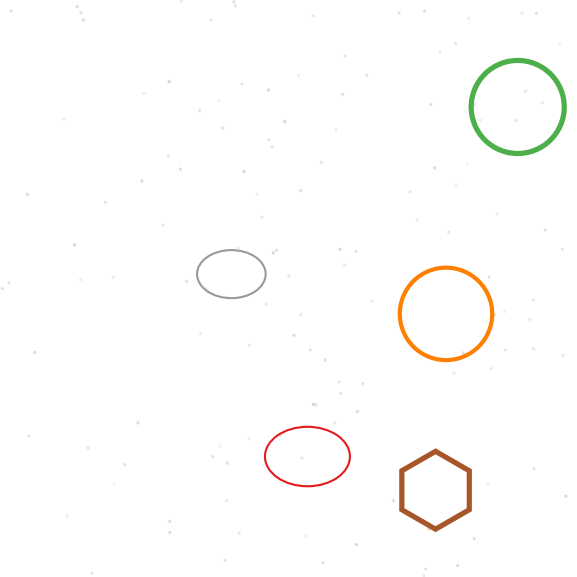[{"shape": "oval", "thickness": 1, "radius": 0.37, "center": [0.532, 0.209]}, {"shape": "circle", "thickness": 2.5, "radius": 0.4, "center": [0.896, 0.814]}, {"shape": "circle", "thickness": 2, "radius": 0.4, "center": [0.772, 0.456]}, {"shape": "hexagon", "thickness": 2.5, "radius": 0.34, "center": [0.754, 0.15]}, {"shape": "oval", "thickness": 1, "radius": 0.3, "center": [0.401, 0.524]}]